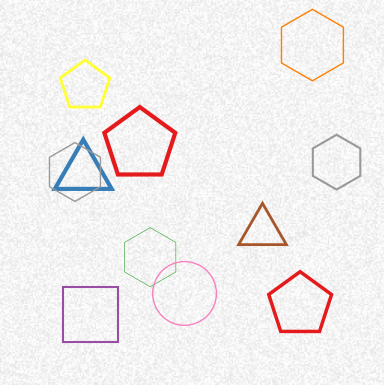[{"shape": "pentagon", "thickness": 3, "radius": 0.48, "center": [0.363, 0.625]}, {"shape": "pentagon", "thickness": 2.5, "radius": 0.43, "center": [0.78, 0.209]}, {"shape": "triangle", "thickness": 3, "radius": 0.43, "center": [0.216, 0.552]}, {"shape": "hexagon", "thickness": 0.5, "radius": 0.38, "center": [0.39, 0.332]}, {"shape": "square", "thickness": 1.5, "radius": 0.36, "center": [0.235, 0.182]}, {"shape": "hexagon", "thickness": 1, "radius": 0.46, "center": [0.812, 0.883]}, {"shape": "pentagon", "thickness": 2, "radius": 0.34, "center": [0.221, 0.777]}, {"shape": "triangle", "thickness": 2, "radius": 0.36, "center": [0.682, 0.4]}, {"shape": "circle", "thickness": 1, "radius": 0.41, "center": [0.479, 0.238]}, {"shape": "hexagon", "thickness": 1.5, "radius": 0.36, "center": [0.874, 0.579]}, {"shape": "hexagon", "thickness": 1, "radius": 0.38, "center": [0.195, 0.553]}]